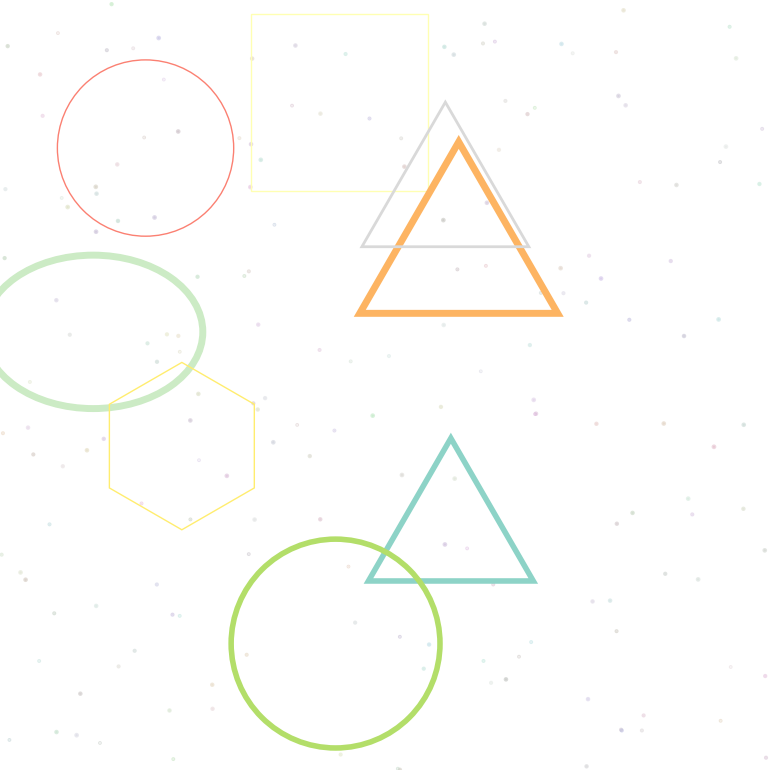[{"shape": "triangle", "thickness": 2, "radius": 0.62, "center": [0.586, 0.307]}, {"shape": "square", "thickness": 0.5, "radius": 0.57, "center": [0.44, 0.867]}, {"shape": "circle", "thickness": 0.5, "radius": 0.57, "center": [0.189, 0.808]}, {"shape": "triangle", "thickness": 2.5, "radius": 0.74, "center": [0.596, 0.667]}, {"shape": "circle", "thickness": 2, "radius": 0.68, "center": [0.436, 0.164]}, {"shape": "triangle", "thickness": 1, "radius": 0.63, "center": [0.578, 0.742]}, {"shape": "oval", "thickness": 2.5, "radius": 0.71, "center": [0.121, 0.569]}, {"shape": "hexagon", "thickness": 0.5, "radius": 0.54, "center": [0.236, 0.421]}]